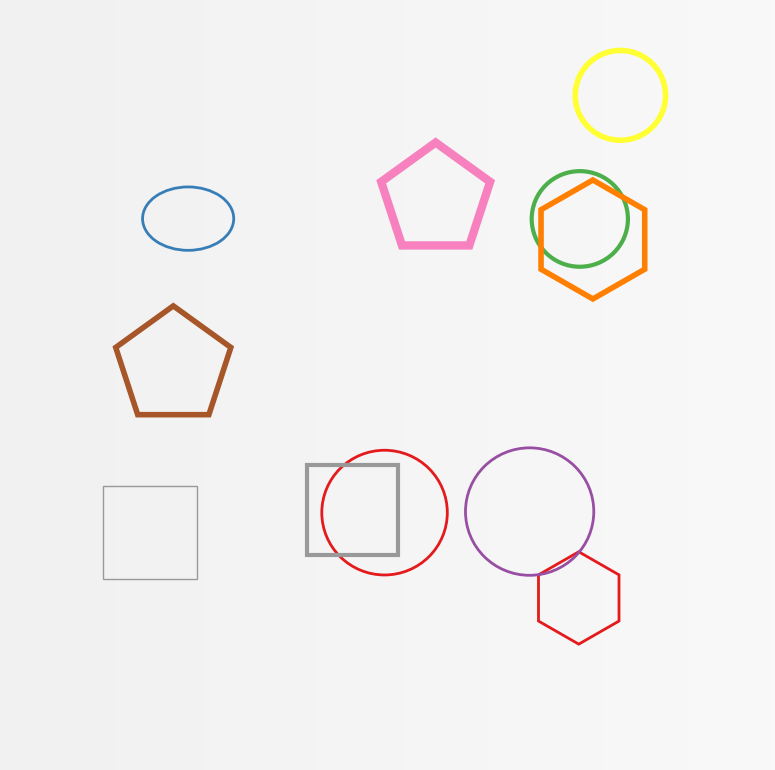[{"shape": "hexagon", "thickness": 1, "radius": 0.3, "center": [0.747, 0.223]}, {"shape": "circle", "thickness": 1, "radius": 0.4, "center": [0.496, 0.334]}, {"shape": "oval", "thickness": 1, "radius": 0.29, "center": [0.243, 0.716]}, {"shape": "circle", "thickness": 1.5, "radius": 0.31, "center": [0.748, 0.716]}, {"shape": "circle", "thickness": 1, "radius": 0.41, "center": [0.683, 0.336]}, {"shape": "hexagon", "thickness": 2, "radius": 0.39, "center": [0.765, 0.689]}, {"shape": "circle", "thickness": 2, "radius": 0.29, "center": [0.8, 0.876]}, {"shape": "pentagon", "thickness": 2, "radius": 0.39, "center": [0.224, 0.525]}, {"shape": "pentagon", "thickness": 3, "radius": 0.37, "center": [0.562, 0.741]}, {"shape": "square", "thickness": 1.5, "radius": 0.29, "center": [0.455, 0.338]}, {"shape": "square", "thickness": 0.5, "radius": 0.3, "center": [0.193, 0.309]}]